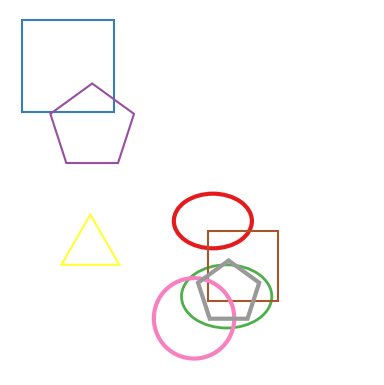[{"shape": "oval", "thickness": 3, "radius": 0.51, "center": [0.553, 0.426]}, {"shape": "square", "thickness": 1.5, "radius": 0.6, "center": [0.176, 0.828]}, {"shape": "oval", "thickness": 2, "radius": 0.59, "center": [0.589, 0.23]}, {"shape": "pentagon", "thickness": 1.5, "radius": 0.57, "center": [0.239, 0.669]}, {"shape": "triangle", "thickness": 1.5, "radius": 0.43, "center": [0.235, 0.356]}, {"shape": "square", "thickness": 1.5, "radius": 0.45, "center": [0.632, 0.308]}, {"shape": "circle", "thickness": 3, "radius": 0.52, "center": [0.504, 0.173]}, {"shape": "pentagon", "thickness": 3, "radius": 0.42, "center": [0.594, 0.24]}]